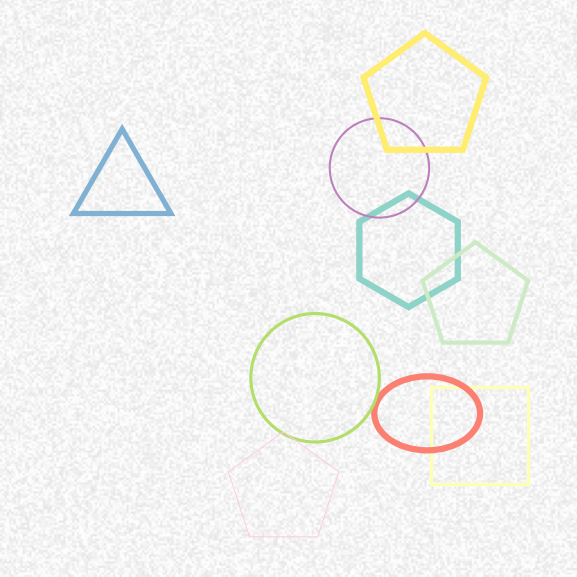[{"shape": "hexagon", "thickness": 3, "radius": 0.49, "center": [0.708, 0.566]}, {"shape": "square", "thickness": 1.5, "radius": 0.42, "center": [0.83, 0.245]}, {"shape": "oval", "thickness": 3, "radius": 0.46, "center": [0.74, 0.283]}, {"shape": "triangle", "thickness": 2.5, "radius": 0.49, "center": [0.212, 0.678]}, {"shape": "circle", "thickness": 1.5, "radius": 0.56, "center": [0.546, 0.345]}, {"shape": "pentagon", "thickness": 0.5, "radius": 0.5, "center": [0.491, 0.151]}, {"shape": "circle", "thickness": 1, "radius": 0.43, "center": [0.657, 0.708]}, {"shape": "pentagon", "thickness": 2, "radius": 0.48, "center": [0.823, 0.484]}, {"shape": "pentagon", "thickness": 3, "radius": 0.56, "center": [0.736, 0.83]}]